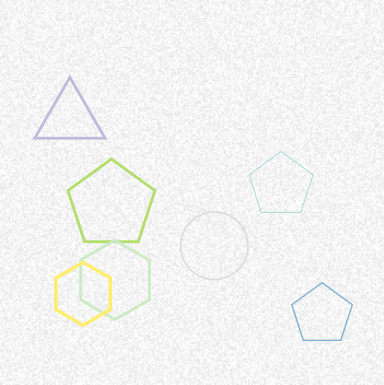[{"shape": "pentagon", "thickness": 0.5, "radius": 0.44, "center": [0.73, 0.519]}, {"shape": "triangle", "thickness": 2, "radius": 0.53, "center": [0.181, 0.694]}, {"shape": "pentagon", "thickness": 1, "radius": 0.41, "center": [0.837, 0.183]}, {"shape": "pentagon", "thickness": 2, "radius": 0.59, "center": [0.289, 0.468]}, {"shape": "circle", "thickness": 1, "radius": 0.44, "center": [0.557, 0.362]}, {"shape": "hexagon", "thickness": 2, "radius": 0.52, "center": [0.299, 0.273]}, {"shape": "hexagon", "thickness": 2.5, "radius": 0.41, "center": [0.216, 0.237]}]